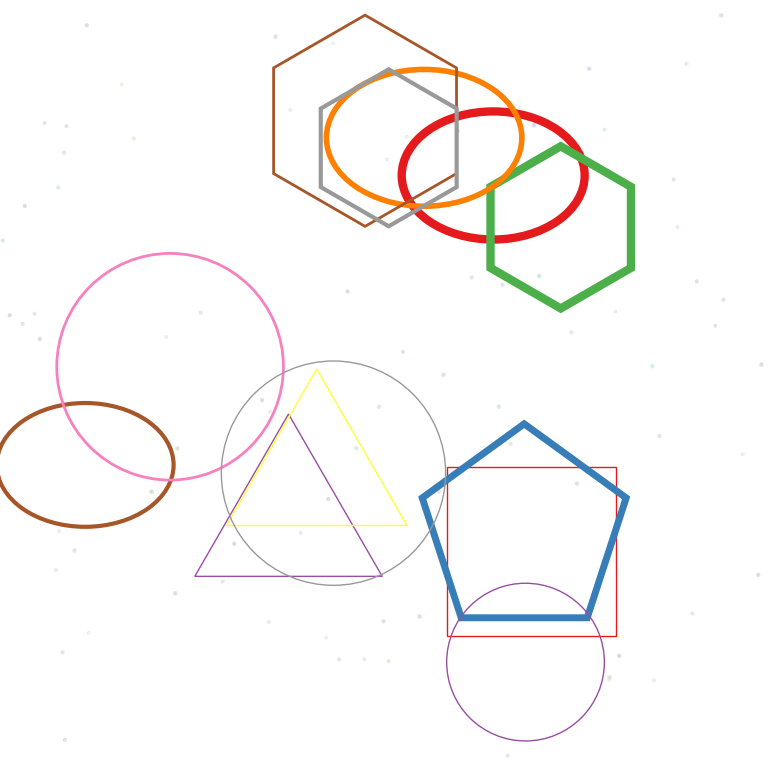[{"shape": "oval", "thickness": 3, "radius": 0.59, "center": [0.64, 0.772]}, {"shape": "square", "thickness": 0.5, "radius": 0.55, "center": [0.69, 0.283]}, {"shape": "pentagon", "thickness": 2.5, "radius": 0.7, "center": [0.681, 0.31]}, {"shape": "hexagon", "thickness": 3, "radius": 0.53, "center": [0.728, 0.705]}, {"shape": "circle", "thickness": 0.5, "radius": 0.51, "center": [0.682, 0.14]}, {"shape": "triangle", "thickness": 0.5, "radius": 0.7, "center": [0.375, 0.322]}, {"shape": "oval", "thickness": 2, "radius": 0.63, "center": [0.551, 0.821]}, {"shape": "triangle", "thickness": 0.5, "radius": 0.68, "center": [0.411, 0.385]}, {"shape": "hexagon", "thickness": 1, "radius": 0.69, "center": [0.474, 0.843]}, {"shape": "oval", "thickness": 1.5, "radius": 0.57, "center": [0.111, 0.396]}, {"shape": "circle", "thickness": 1, "radius": 0.74, "center": [0.221, 0.524]}, {"shape": "hexagon", "thickness": 1.5, "radius": 0.51, "center": [0.505, 0.808]}, {"shape": "circle", "thickness": 0.5, "radius": 0.73, "center": [0.433, 0.385]}]